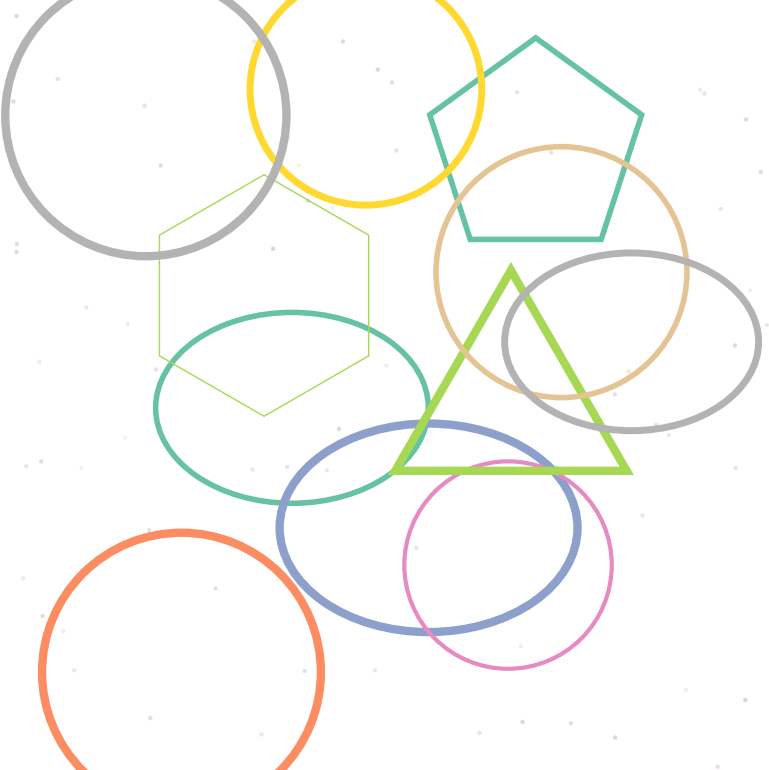[{"shape": "oval", "thickness": 2, "radius": 0.89, "center": [0.379, 0.47]}, {"shape": "pentagon", "thickness": 2, "radius": 0.72, "center": [0.696, 0.806]}, {"shape": "circle", "thickness": 3, "radius": 0.91, "center": [0.236, 0.127]}, {"shape": "oval", "thickness": 3, "radius": 0.97, "center": [0.557, 0.315]}, {"shape": "circle", "thickness": 1.5, "radius": 0.67, "center": [0.66, 0.266]}, {"shape": "triangle", "thickness": 3, "radius": 0.87, "center": [0.664, 0.475]}, {"shape": "hexagon", "thickness": 0.5, "radius": 0.78, "center": [0.343, 0.616]}, {"shape": "circle", "thickness": 2.5, "radius": 0.75, "center": [0.475, 0.884]}, {"shape": "circle", "thickness": 2, "radius": 0.81, "center": [0.729, 0.647]}, {"shape": "circle", "thickness": 3, "radius": 0.91, "center": [0.189, 0.85]}, {"shape": "oval", "thickness": 2.5, "radius": 0.82, "center": [0.82, 0.556]}]